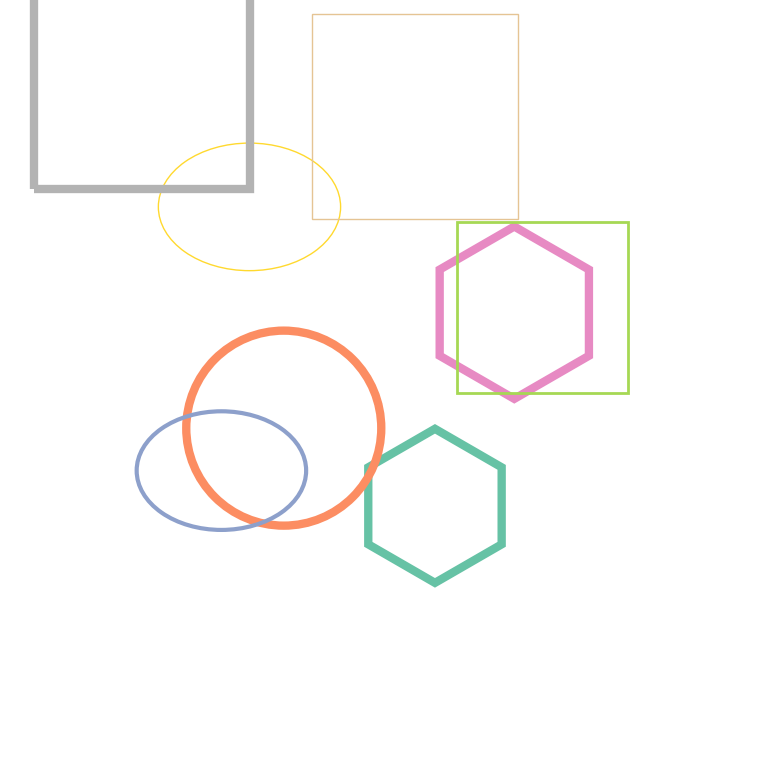[{"shape": "hexagon", "thickness": 3, "radius": 0.5, "center": [0.565, 0.343]}, {"shape": "circle", "thickness": 3, "radius": 0.63, "center": [0.369, 0.444]}, {"shape": "oval", "thickness": 1.5, "radius": 0.55, "center": [0.288, 0.389]}, {"shape": "hexagon", "thickness": 3, "radius": 0.56, "center": [0.668, 0.594]}, {"shape": "square", "thickness": 1, "radius": 0.56, "center": [0.704, 0.6]}, {"shape": "oval", "thickness": 0.5, "radius": 0.59, "center": [0.324, 0.731]}, {"shape": "square", "thickness": 0.5, "radius": 0.67, "center": [0.539, 0.848]}, {"shape": "square", "thickness": 3, "radius": 0.7, "center": [0.184, 0.895]}]